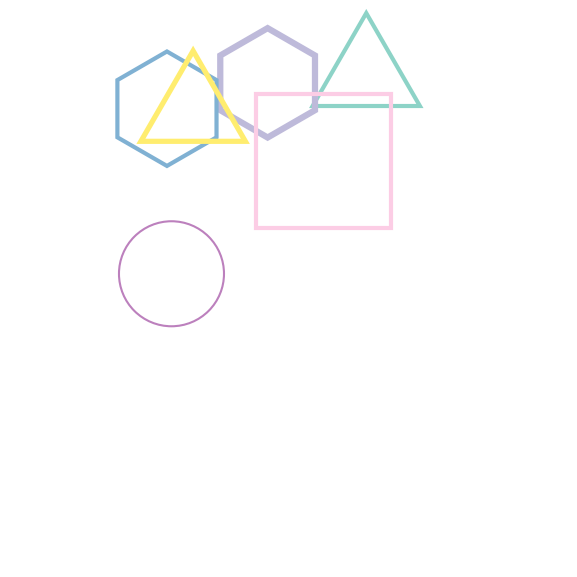[{"shape": "triangle", "thickness": 2, "radius": 0.54, "center": [0.634, 0.869]}, {"shape": "hexagon", "thickness": 3, "radius": 0.47, "center": [0.463, 0.856]}, {"shape": "hexagon", "thickness": 2, "radius": 0.5, "center": [0.289, 0.811]}, {"shape": "square", "thickness": 2, "radius": 0.58, "center": [0.56, 0.72]}, {"shape": "circle", "thickness": 1, "radius": 0.45, "center": [0.297, 0.525]}, {"shape": "triangle", "thickness": 2.5, "radius": 0.52, "center": [0.334, 0.807]}]